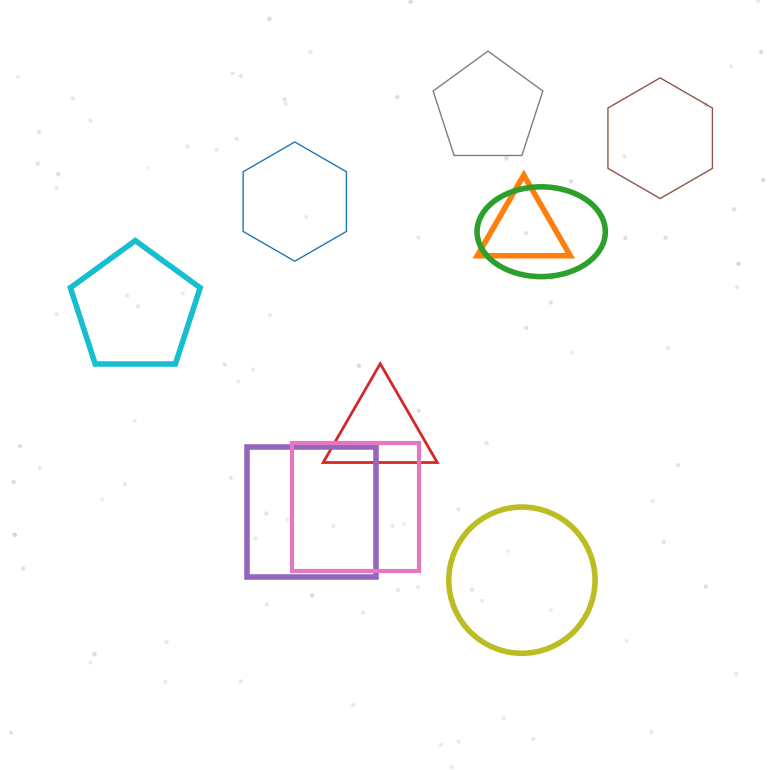[{"shape": "hexagon", "thickness": 0.5, "radius": 0.39, "center": [0.383, 0.738]}, {"shape": "triangle", "thickness": 2, "radius": 0.35, "center": [0.68, 0.703]}, {"shape": "oval", "thickness": 2, "radius": 0.42, "center": [0.703, 0.699]}, {"shape": "triangle", "thickness": 1, "radius": 0.43, "center": [0.494, 0.442]}, {"shape": "square", "thickness": 2, "radius": 0.42, "center": [0.405, 0.335]}, {"shape": "hexagon", "thickness": 0.5, "radius": 0.39, "center": [0.857, 0.821]}, {"shape": "square", "thickness": 1.5, "radius": 0.41, "center": [0.462, 0.341]}, {"shape": "pentagon", "thickness": 0.5, "radius": 0.37, "center": [0.634, 0.859]}, {"shape": "circle", "thickness": 2, "radius": 0.47, "center": [0.678, 0.247]}, {"shape": "pentagon", "thickness": 2, "radius": 0.44, "center": [0.176, 0.599]}]